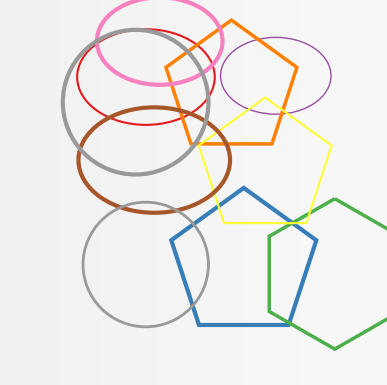[{"shape": "oval", "thickness": 1.5, "radius": 0.89, "center": [0.377, 0.8]}, {"shape": "pentagon", "thickness": 3, "radius": 0.98, "center": [0.629, 0.315]}, {"shape": "hexagon", "thickness": 2.5, "radius": 0.98, "center": [0.864, 0.289]}, {"shape": "oval", "thickness": 1, "radius": 0.71, "center": [0.712, 0.803]}, {"shape": "pentagon", "thickness": 2.5, "radius": 0.89, "center": [0.597, 0.77]}, {"shape": "pentagon", "thickness": 1.5, "radius": 0.9, "center": [0.684, 0.566]}, {"shape": "oval", "thickness": 3, "radius": 0.98, "center": [0.398, 0.584]}, {"shape": "oval", "thickness": 3, "radius": 0.81, "center": [0.412, 0.893]}, {"shape": "circle", "thickness": 2, "radius": 0.81, "center": [0.376, 0.313]}, {"shape": "circle", "thickness": 3, "radius": 0.94, "center": [0.35, 0.735]}]